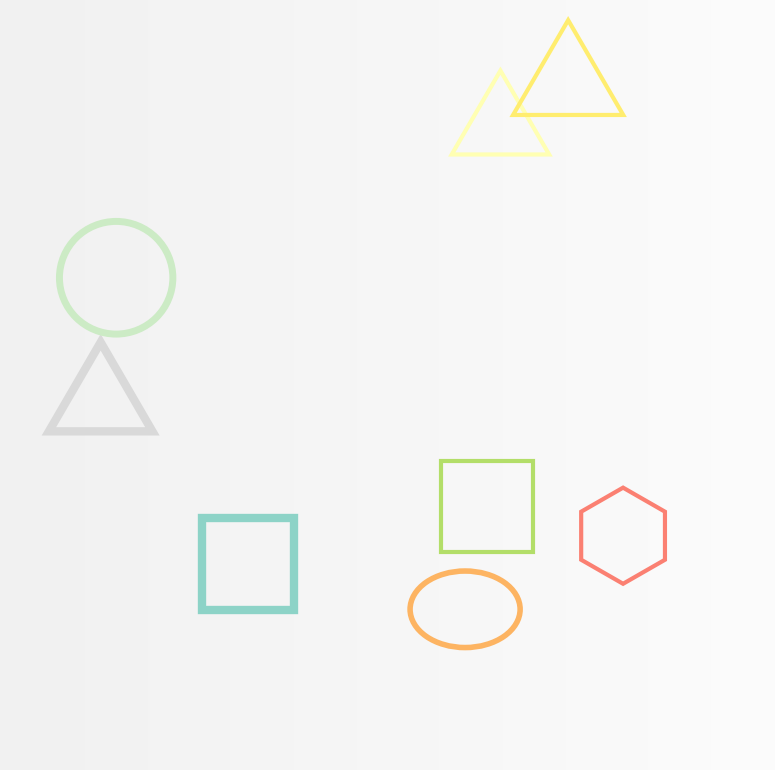[{"shape": "square", "thickness": 3, "radius": 0.3, "center": [0.32, 0.267]}, {"shape": "triangle", "thickness": 1.5, "radius": 0.36, "center": [0.646, 0.836]}, {"shape": "hexagon", "thickness": 1.5, "radius": 0.31, "center": [0.804, 0.304]}, {"shape": "oval", "thickness": 2, "radius": 0.35, "center": [0.6, 0.209]}, {"shape": "square", "thickness": 1.5, "radius": 0.3, "center": [0.629, 0.342]}, {"shape": "triangle", "thickness": 3, "radius": 0.39, "center": [0.13, 0.478]}, {"shape": "circle", "thickness": 2.5, "radius": 0.37, "center": [0.15, 0.639]}, {"shape": "triangle", "thickness": 1.5, "radius": 0.41, "center": [0.733, 0.892]}]